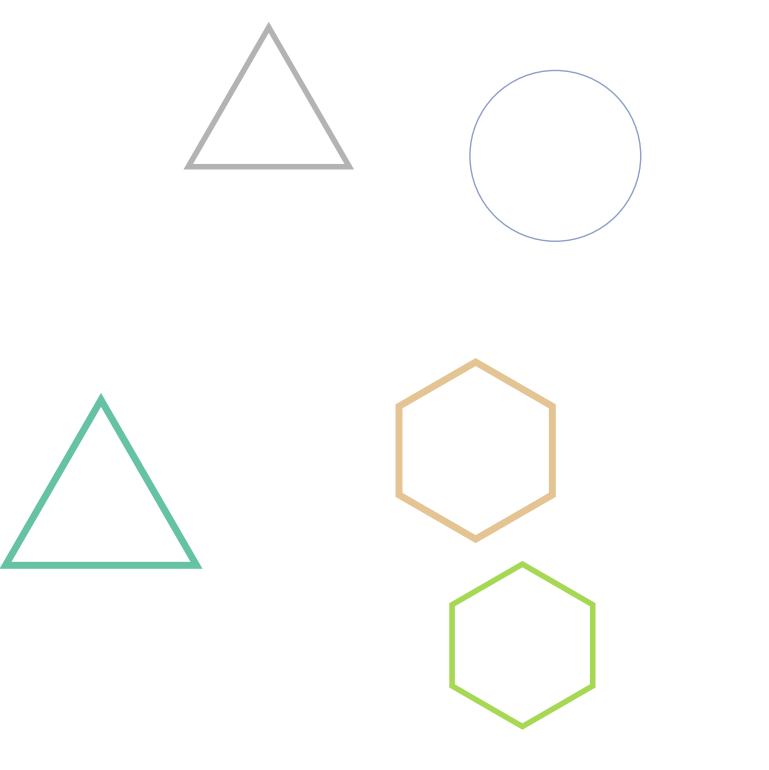[{"shape": "triangle", "thickness": 2.5, "radius": 0.72, "center": [0.131, 0.337]}, {"shape": "circle", "thickness": 0.5, "radius": 0.55, "center": [0.721, 0.798]}, {"shape": "hexagon", "thickness": 2, "radius": 0.53, "center": [0.678, 0.162]}, {"shape": "hexagon", "thickness": 2.5, "radius": 0.57, "center": [0.618, 0.415]}, {"shape": "triangle", "thickness": 2, "radius": 0.6, "center": [0.349, 0.844]}]